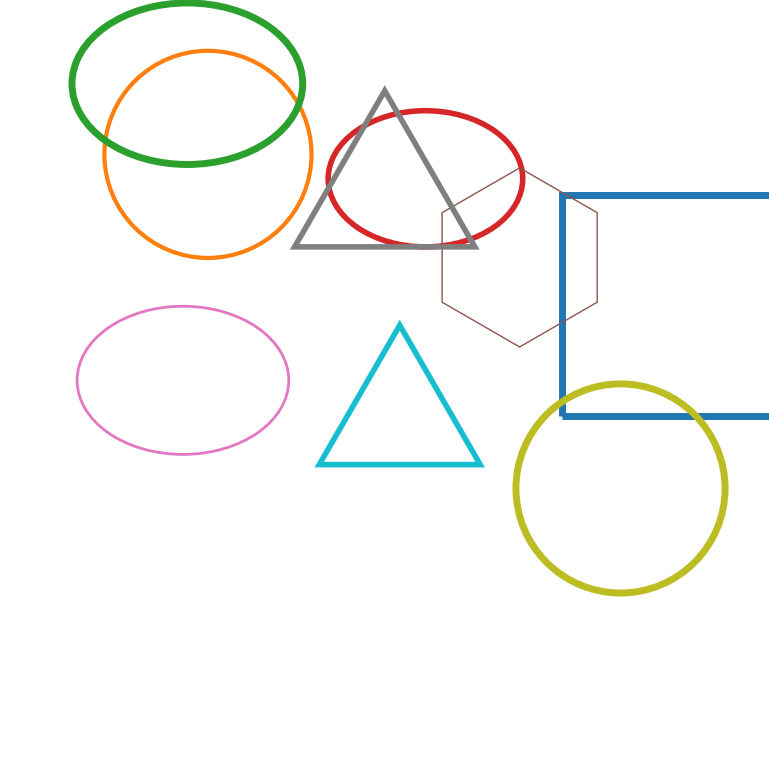[{"shape": "square", "thickness": 2.5, "radius": 0.72, "center": [0.873, 0.603]}, {"shape": "circle", "thickness": 1.5, "radius": 0.67, "center": [0.27, 0.8]}, {"shape": "oval", "thickness": 2.5, "radius": 0.75, "center": [0.243, 0.891]}, {"shape": "oval", "thickness": 2, "radius": 0.63, "center": [0.553, 0.768]}, {"shape": "hexagon", "thickness": 0.5, "radius": 0.58, "center": [0.675, 0.666]}, {"shape": "oval", "thickness": 1, "radius": 0.69, "center": [0.238, 0.506]}, {"shape": "triangle", "thickness": 2, "radius": 0.68, "center": [0.5, 0.747]}, {"shape": "circle", "thickness": 2.5, "radius": 0.68, "center": [0.806, 0.366]}, {"shape": "triangle", "thickness": 2, "radius": 0.6, "center": [0.519, 0.457]}]